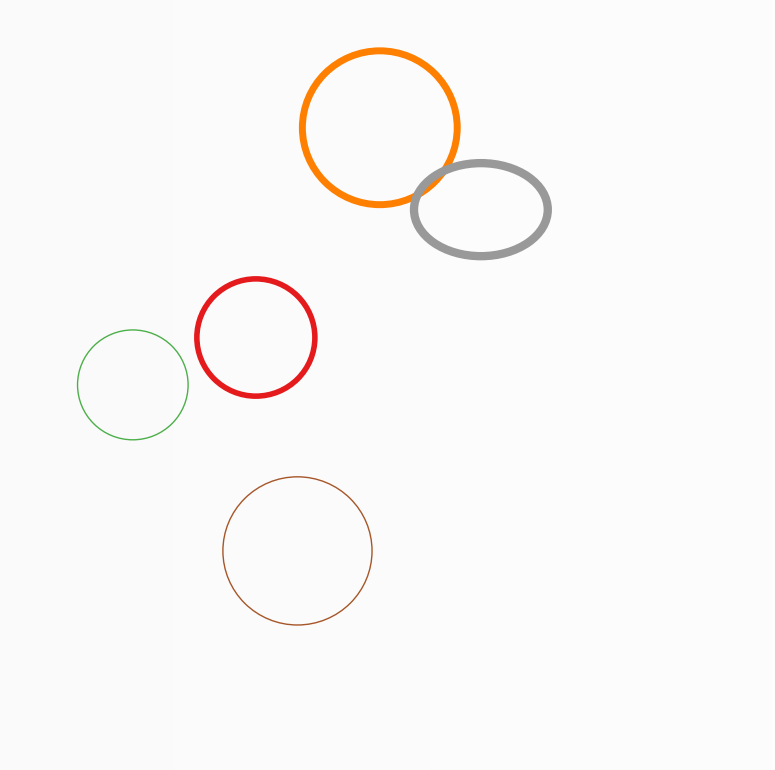[{"shape": "circle", "thickness": 2, "radius": 0.38, "center": [0.33, 0.562]}, {"shape": "circle", "thickness": 0.5, "radius": 0.36, "center": [0.171, 0.5]}, {"shape": "circle", "thickness": 2.5, "radius": 0.5, "center": [0.49, 0.834]}, {"shape": "circle", "thickness": 0.5, "radius": 0.48, "center": [0.384, 0.285]}, {"shape": "oval", "thickness": 3, "radius": 0.43, "center": [0.621, 0.728]}]